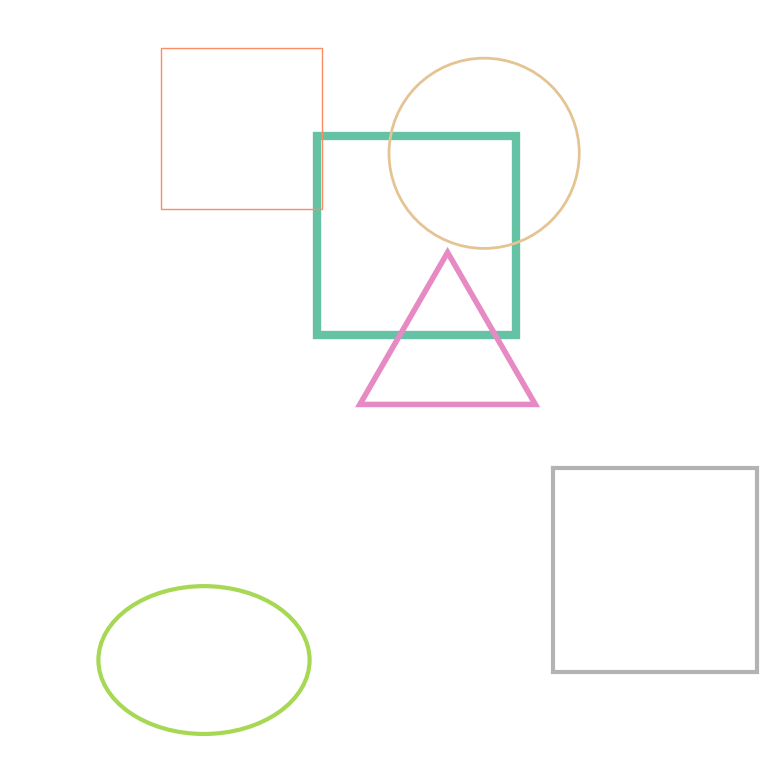[{"shape": "square", "thickness": 3, "radius": 0.64, "center": [0.541, 0.694]}, {"shape": "square", "thickness": 0.5, "radius": 0.52, "center": [0.313, 0.833]}, {"shape": "triangle", "thickness": 2, "radius": 0.66, "center": [0.581, 0.541]}, {"shape": "oval", "thickness": 1.5, "radius": 0.69, "center": [0.265, 0.143]}, {"shape": "circle", "thickness": 1, "radius": 0.62, "center": [0.629, 0.801]}, {"shape": "square", "thickness": 1.5, "radius": 0.66, "center": [0.85, 0.26]}]